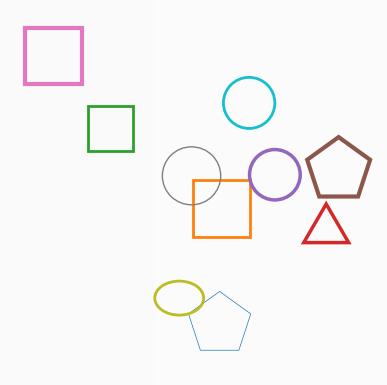[{"shape": "pentagon", "thickness": 0.5, "radius": 0.42, "center": [0.567, 0.159]}, {"shape": "square", "thickness": 2, "radius": 0.37, "center": [0.57, 0.459]}, {"shape": "square", "thickness": 2, "radius": 0.29, "center": [0.286, 0.665]}, {"shape": "triangle", "thickness": 2.5, "radius": 0.33, "center": [0.842, 0.403]}, {"shape": "circle", "thickness": 2.5, "radius": 0.33, "center": [0.709, 0.546]}, {"shape": "pentagon", "thickness": 3, "radius": 0.43, "center": [0.874, 0.559]}, {"shape": "square", "thickness": 3, "radius": 0.36, "center": [0.138, 0.855]}, {"shape": "circle", "thickness": 1, "radius": 0.38, "center": [0.494, 0.543]}, {"shape": "oval", "thickness": 2, "radius": 0.32, "center": [0.463, 0.226]}, {"shape": "circle", "thickness": 2, "radius": 0.33, "center": [0.643, 0.733]}]